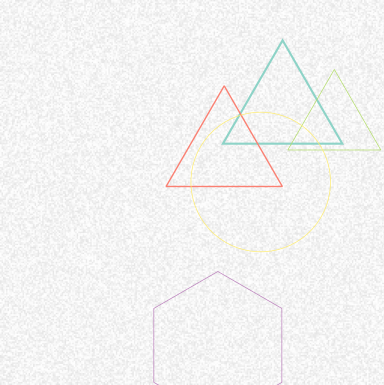[{"shape": "triangle", "thickness": 1.5, "radius": 0.9, "center": [0.734, 0.716]}, {"shape": "triangle", "thickness": 1, "radius": 0.87, "center": [0.582, 0.603]}, {"shape": "triangle", "thickness": 0.5, "radius": 0.7, "center": [0.868, 0.68]}, {"shape": "hexagon", "thickness": 0.5, "radius": 0.96, "center": [0.566, 0.103]}, {"shape": "circle", "thickness": 0.5, "radius": 0.91, "center": [0.677, 0.527]}]